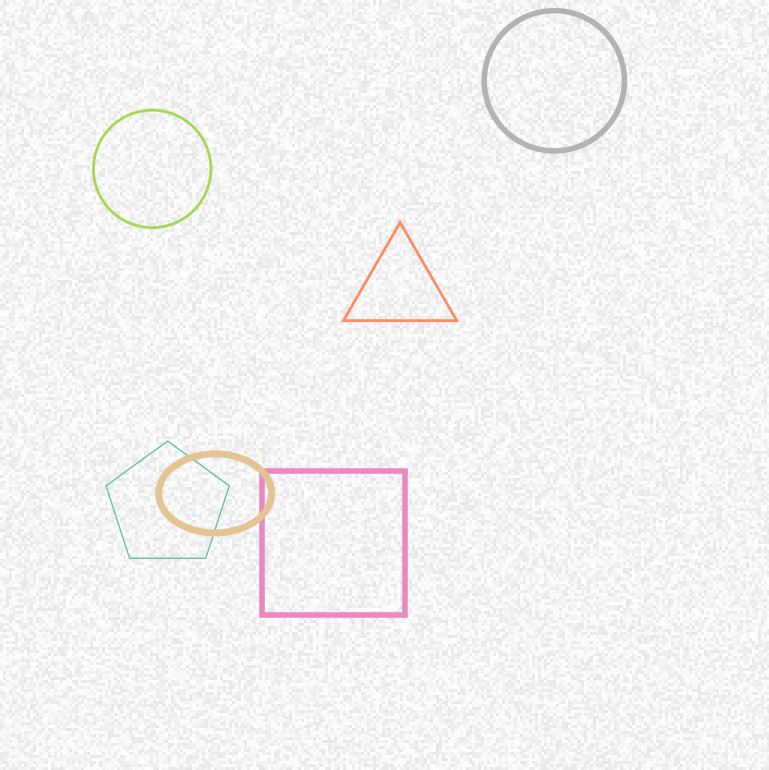[{"shape": "pentagon", "thickness": 0.5, "radius": 0.42, "center": [0.218, 0.343]}, {"shape": "triangle", "thickness": 1, "radius": 0.42, "center": [0.52, 0.626]}, {"shape": "square", "thickness": 2, "radius": 0.47, "center": [0.433, 0.295]}, {"shape": "circle", "thickness": 1, "radius": 0.38, "center": [0.198, 0.781]}, {"shape": "oval", "thickness": 2.5, "radius": 0.37, "center": [0.279, 0.359]}, {"shape": "circle", "thickness": 2, "radius": 0.46, "center": [0.72, 0.895]}]